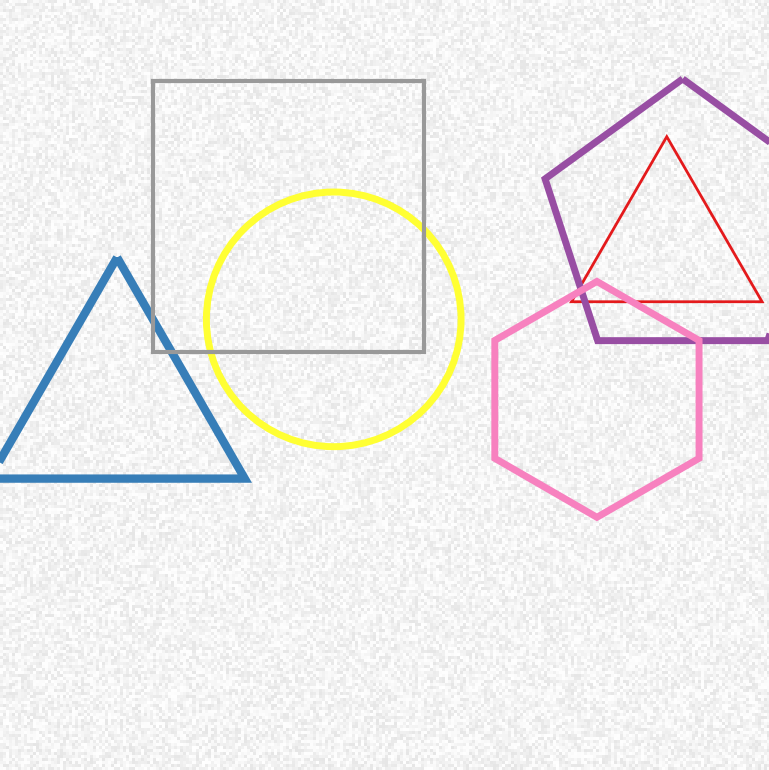[{"shape": "triangle", "thickness": 1, "radius": 0.71, "center": [0.866, 0.68]}, {"shape": "triangle", "thickness": 3, "radius": 0.96, "center": [0.152, 0.474]}, {"shape": "pentagon", "thickness": 2.5, "radius": 0.94, "center": [0.887, 0.71]}, {"shape": "circle", "thickness": 2.5, "radius": 0.83, "center": [0.433, 0.585]}, {"shape": "hexagon", "thickness": 2.5, "radius": 0.77, "center": [0.775, 0.481]}, {"shape": "square", "thickness": 1.5, "radius": 0.88, "center": [0.375, 0.719]}]